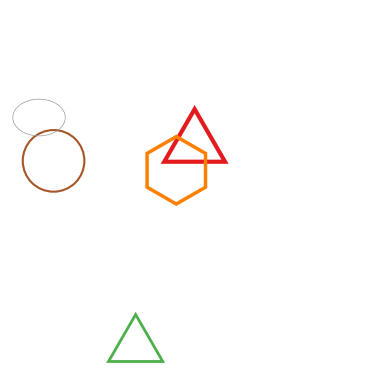[{"shape": "triangle", "thickness": 3, "radius": 0.46, "center": [0.506, 0.625]}, {"shape": "triangle", "thickness": 2, "radius": 0.41, "center": [0.352, 0.102]}, {"shape": "hexagon", "thickness": 2.5, "radius": 0.44, "center": [0.458, 0.558]}, {"shape": "circle", "thickness": 1.5, "radius": 0.4, "center": [0.139, 0.582]}, {"shape": "oval", "thickness": 0.5, "radius": 0.34, "center": [0.101, 0.695]}]